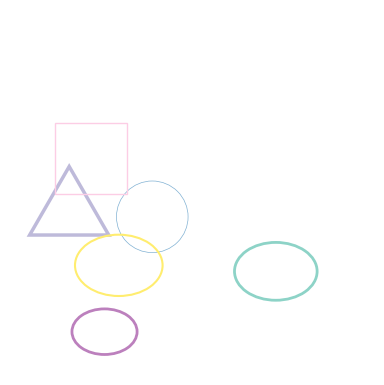[{"shape": "oval", "thickness": 2, "radius": 0.54, "center": [0.716, 0.295]}, {"shape": "triangle", "thickness": 2.5, "radius": 0.59, "center": [0.18, 0.449]}, {"shape": "circle", "thickness": 0.5, "radius": 0.46, "center": [0.396, 0.437]}, {"shape": "square", "thickness": 1, "radius": 0.47, "center": [0.236, 0.588]}, {"shape": "oval", "thickness": 2, "radius": 0.42, "center": [0.271, 0.138]}, {"shape": "oval", "thickness": 1.5, "radius": 0.57, "center": [0.309, 0.311]}]